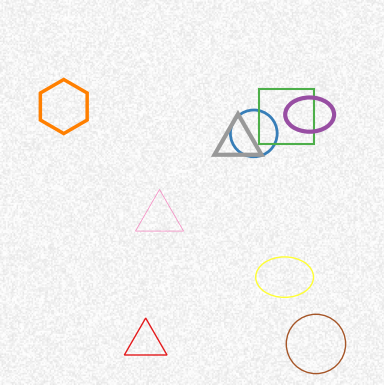[{"shape": "triangle", "thickness": 1, "radius": 0.32, "center": [0.378, 0.11]}, {"shape": "circle", "thickness": 2, "radius": 0.3, "center": [0.659, 0.654]}, {"shape": "square", "thickness": 1.5, "radius": 0.36, "center": [0.744, 0.697]}, {"shape": "oval", "thickness": 3, "radius": 0.32, "center": [0.804, 0.702]}, {"shape": "hexagon", "thickness": 2.5, "radius": 0.35, "center": [0.166, 0.723]}, {"shape": "oval", "thickness": 1, "radius": 0.38, "center": [0.739, 0.28]}, {"shape": "circle", "thickness": 1, "radius": 0.39, "center": [0.821, 0.107]}, {"shape": "triangle", "thickness": 0.5, "radius": 0.36, "center": [0.414, 0.436]}, {"shape": "triangle", "thickness": 3, "radius": 0.35, "center": [0.618, 0.633]}]